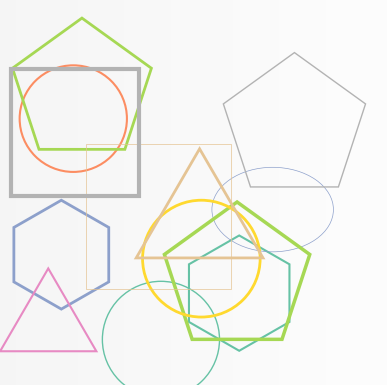[{"shape": "hexagon", "thickness": 1.5, "radius": 0.75, "center": [0.617, 0.239]}, {"shape": "circle", "thickness": 1, "radius": 0.76, "center": [0.415, 0.118]}, {"shape": "circle", "thickness": 1.5, "radius": 0.69, "center": [0.189, 0.692]}, {"shape": "oval", "thickness": 0.5, "radius": 0.78, "center": [0.704, 0.456]}, {"shape": "hexagon", "thickness": 2, "radius": 0.71, "center": [0.158, 0.339]}, {"shape": "triangle", "thickness": 1.5, "radius": 0.72, "center": [0.125, 0.159]}, {"shape": "pentagon", "thickness": 2, "radius": 0.94, "center": [0.211, 0.765]}, {"shape": "pentagon", "thickness": 2.5, "radius": 0.99, "center": [0.612, 0.278]}, {"shape": "circle", "thickness": 2, "radius": 0.76, "center": [0.52, 0.328]}, {"shape": "square", "thickness": 0.5, "radius": 0.94, "center": [0.409, 0.437]}, {"shape": "triangle", "thickness": 2, "radius": 0.94, "center": [0.515, 0.425]}, {"shape": "square", "thickness": 3, "radius": 0.83, "center": [0.193, 0.656]}, {"shape": "pentagon", "thickness": 1, "radius": 0.96, "center": [0.76, 0.67]}]